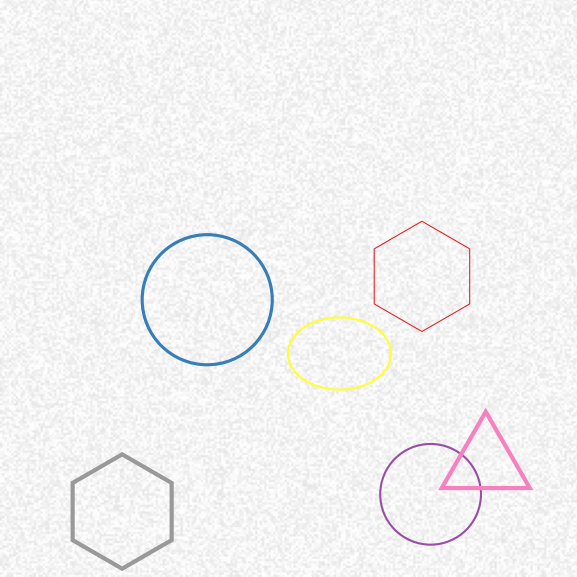[{"shape": "hexagon", "thickness": 0.5, "radius": 0.48, "center": [0.731, 0.521]}, {"shape": "circle", "thickness": 1.5, "radius": 0.56, "center": [0.359, 0.48]}, {"shape": "circle", "thickness": 1, "radius": 0.44, "center": [0.746, 0.143]}, {"shape": "oval", "thickness": 1, "radius": 0.45, "center": [0.588, 0.387]}, {"shape": "triangle", "thickness": 2, "radius": 0.44, "center": [0.841, 0.198]}, {"shape": "hexagon", "thickness": 2, "radius": 0.5, "center": [0.212, 0.113]}]